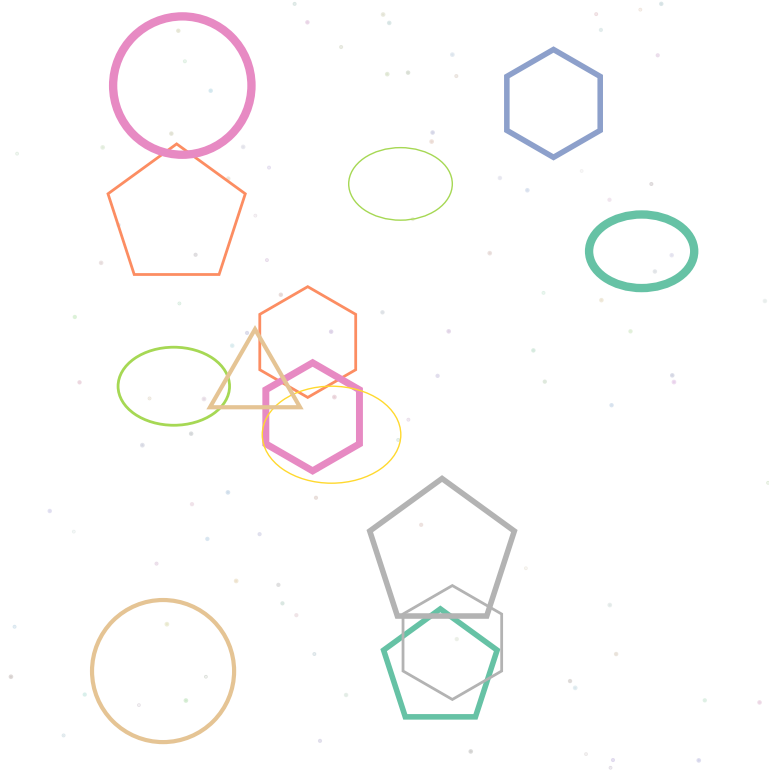[{"shape": "pentagon", "thickness": 2, "radius": 0.39, "center": [0.572, 0.132]}, {"shape": "oval", "thickness": 3, "radius": 0.34, "center": [0.833, 0.674]}, {"shape": "pentagon", "thickness": 1, "radius": 0.47, "center": [0.229, 0.719]}, {"shape": "hexagon", "thickness": 1, "radius": 0.36, "center": [0.4, 0.556]}, {"shape": "hexagon", "thickness": 2, "radius": 0.35, "center": [0.719, 0.866]}, {"shape": "hexagon", "thickness": 2.5, "radius": 0.35, "center": [0.406, 0.459]}, {"shape": "circle", "thickness": 3, "radius": 0.45, "center": [0.237, 0.889]}, {"shape": "oval", "thickness": 1, "radius": 0.36, "center": [0.226, 0.498]}, {"shape": "oval", "thickness": 0.5, "radius": 0.34, "center": [0.52, 0.761]}, {"shape": "oval", "thickness": 0.5, "radius": 0.45, "center": [0.431, 0.435]}, {"shape": "triangle", "thickness": 1.5, "radius": 0.34, "center": [0.331, 0.505]}, {"shape": "circle", "thickness": 1.5, "radius": 0.46, "center": [0.212, 0.128]}, {"shape": "hexagon", "thickness": 1, "radius": 0.37, "center": [0.587, 0.166]}, {"shape": "pentagon", "thickness": 2, "radius": 0.49, "center": [0.574, 0.28]}]